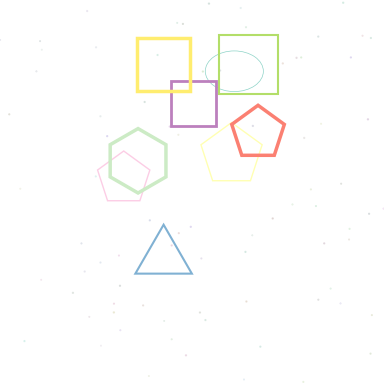[{"shape": "oval", "thickness": 0.5, "radius": 0.38, "center": [0.609, 0.815]}, {"shape": "pentagon", "thickness": 1, "radius": 0.42, "center": [0.601, 0.598]}, {"shape": "pentagon", "thickness": 2.5, "radius": 0.36, "center": [0.67, 0.655]}, {"shape": "triangle", "thickness": 1.5, "radius": 0.42, "center": [0.425, 0.332]}, {"shape": "square", "thickness": 1.5, "radius": 0.38, "center": [0.645, 0.832]}, {"shape": "pentagon", "thickness": 1, "radius": 0.36, "center": [0.321, 0.536]}, {"shape": "square", "thickness": 2, "radius": 0.29, "center": [0.503, 0.73]}, {"shape": "hexagon", "thickness": 2.5, "radius": 0.42, "center": [0.359, 0.582]}, {"shape": "square", "thickness": 2.5, "radius": 0.35, "center": [0.425, 0.833]}]